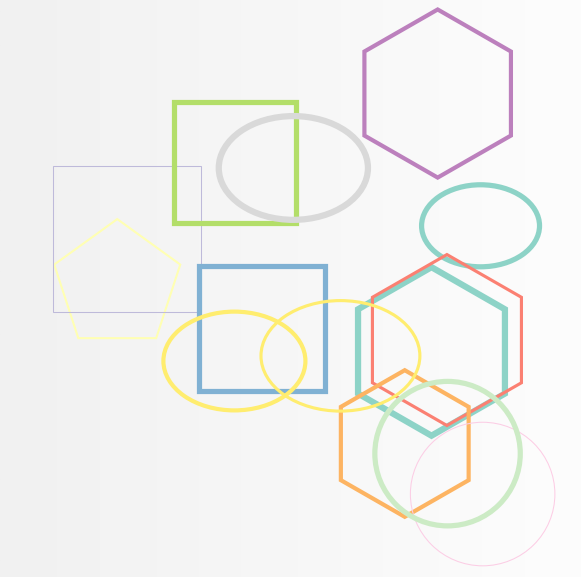[{"shape": "oval", "thickness": 2.5, "radius": 0.51, "center": [0.827, 0.608]}, {"shape": "hexagon", "thickness": 3, "radius": 0.73, "center": [0.742, 0.391]}, {"shape": "pentagon", "thickness": 1, "radius": 0.57, "center": [0.202, 0.506]}, {"shape": "square", "thickness": 0.5, "radius": 0.63, "center": [0.218, 0.585]}, {"shape": "hexagon", "thickness": 1.5, "radius": 0.74, "center": [0.769, 0.41]}, {"shape": "square", "thickness": 2.5, "radius": 0.54, "center": [0.451, 0.43]}, {"shape": "hexagon", "thickness": 2, "radius": 0.63, "center": [0.696, 0.231]}, {"shape": "square", "thickness": 2.5, "radius": 0.53, "center": [0.404, 0.718]}, {"shape": "circle", "thickness": 0.5, "radius": 0.62, "center": [0.83, 0.144]}, {"shape": "oval", "thickness": 3, "radius": 0.64, "center": [0.505, 0.708]}, {"shape": "hexagon", "thickness": 2, "radius": 0.73, "center": [0.753, 0.837]}, {"shape": "circle", "thickness": 2.5, "radius": 0.63, "center": [0.77, 0.214]}, {"shape": "oval", "thickness": 1.5, "radius": 0.68, "center": [0.586, 0.383]}, {"shape": "oval", "thickness": 2, "radius": 0.61, "center": [0.403, 0.374]}]